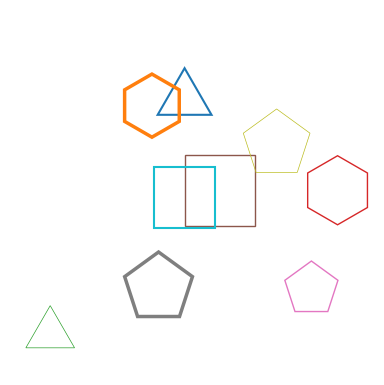[{"shape": "triangle", "thickness": 1.5, "radius": 0.4, "center": [0.479, 0.742]}, {"shape": "hexagon", "thickness": 2.5, "radius": 0.41, "center": [0.395, 0.726]}, {"shape": "triangle", "thickness": 0.5, "radius": 0.37, "center": [0.13, 0.133]}, {"shape": "hexagon", "thickness": 1, "radius": 0.45, "center": [0.877, 0.506]}, {"shape": "square", "thickness": 1, "radius": 0.46, "center": [0.572, 0.505]}, {"shape": "pentagon", "thickness": 1, "radius": 0.36, "center": [0.809, 0.249]}, {"shape": "pentagon", "thickness": 2.5, "radius": 0.46, "center": [0.412, 0.253]}, {"shape": "pentagon", "thickness": 0.5, "radius": 0.46, "center": [0.719, 0.626]}, {"shape": "square", "thickness": 1.5, "radius": 0.39, "center": [0.48, 0.488]}]